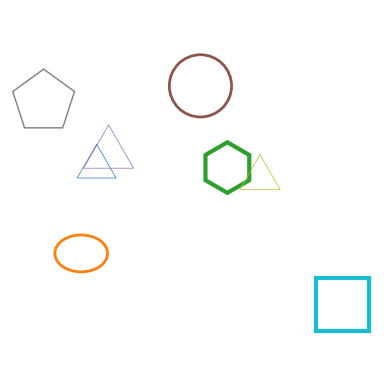[{"shape": "triangle", "thickness": 0.5, "radius": 0.29, "center": [0.251, 0.567]}, {"shape": "oval", "thickness": 2, "radius": 0.34, "center": [0.211, 0.342]}, {"shape": "hexagon", "thickness": 3, "radius": 0.33, "center": [0.591, 0.565]}, {"shape": "triangle", "thickness": 0.5, "radius": 0.37, "center": [0.282, 0.601]}, {"shape": "circle", "thickness": 2, "radius": 0.4, "center": [0.521, 0.777]}, {"shape": "pentagon", "thickness": 1, "radius": 0.42, "center": [0.113, 0.736]}, {"shape": "triangle", "thickness": 0.5, "radius": 0.3, "center": [0.675, 0.538]}, {"shape": "square", "thickness": 3, "radius": 0.34, "center": [0.89, 0.209]}]